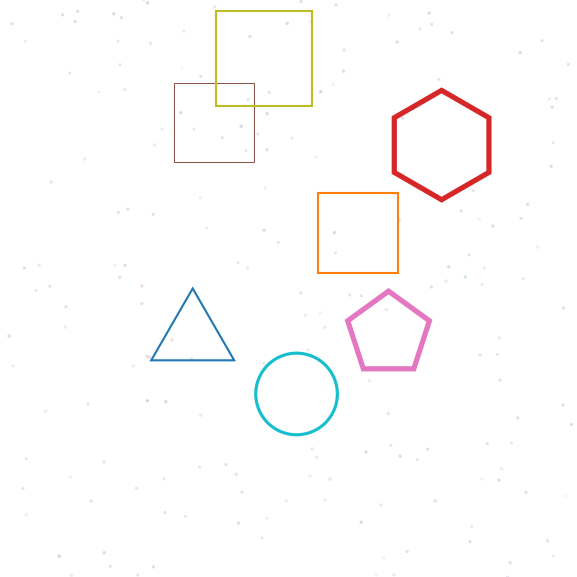[{"shape": "triangle", "thickness": 1, "radius": 0.41, "center": [0.334, 0.417]}, {"shape": "square", "thickness": 1, "radius": 0.35, "center": [0.62, 0.596]}, {"shape": "hexagon", "thickness": 2.5, "radius": 0.47, "center": [0.765, 0.748]}, {"shape": "square", "thickness": 0.5, "radius": 0.34, "center": [0.37, 0.787]}, {"shape": "pentagon", "thickness": 2.5, "radius": 0.37, "center": [0.673, 0.421]}, {"shape": "square", "thickness": 1, "radius": 0.41, "center": [0.457, 0.898]}, {"shape": "circle", "thickness": 1.5, "radius": 0.35, "center": [0.514, 0.317]}]